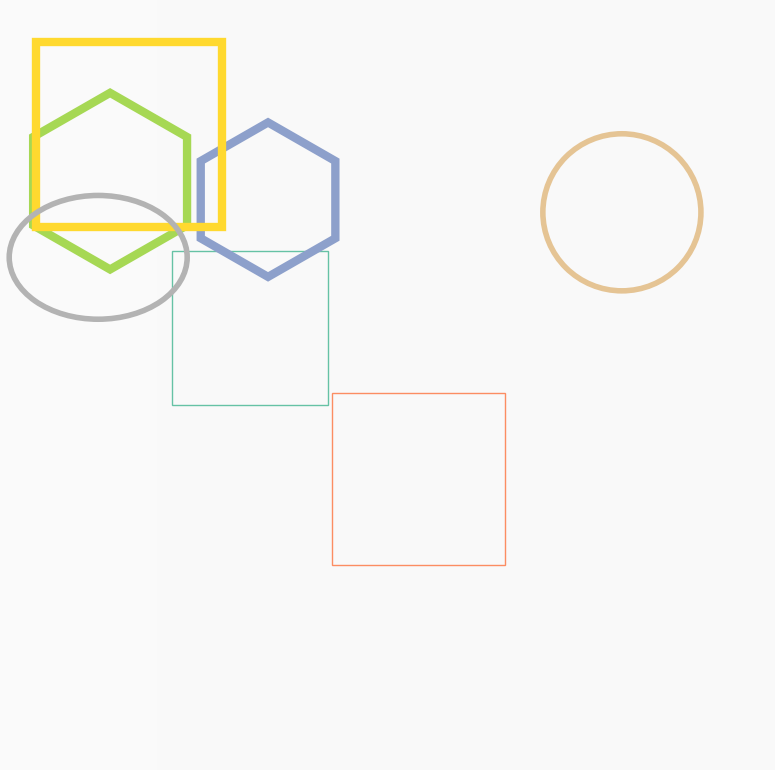[{"shape": "square", "thickness": 0.5, "radius": 0.5, "center": [0.322, 0.574]}, {"shape": "square", "thickness": 0.5, "radius": 0.56, "center": [0.539, 0.378]}, {"shape": "hexagon", "thickness": 3, "radius": 0.5, "center": [0.346, 0.741]}, {"shape": "hexagon", "thickness": 3, "radius": 0.57, "center": [0.142, 0.765]}, {"shape": "square", "thickness": 3, "radius": 0.6, "center": [0.166, 0.826]}, {"shape": "circle", "thickness": 2, "radius": 0.51, "center": [0.802, 0.724]}, {"shape": "oval", "thickness": 2, "radius": 0.57, "center": [0.127, 0.666]}]